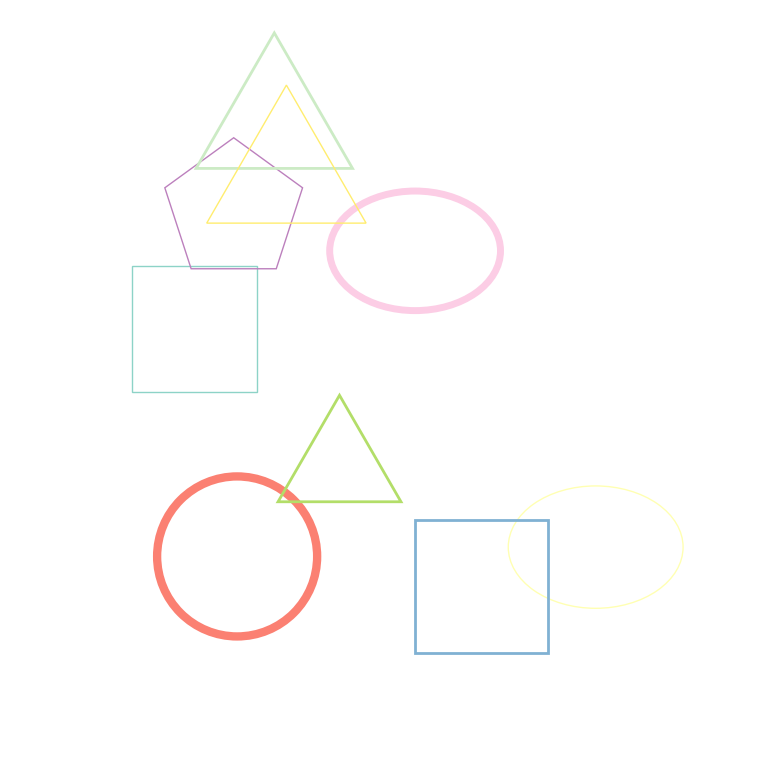[{"shape": "square", "thickness": 0.5, "radius": 0.41, "center": [0.253, 0.573]}, {"shape": "oval", "thickness": 0.5, "radius": 0.57, "center": [0.774, 0.289]}, {"shape": "circle", "thickness": 3, "radius": 0.52, "center": [0.308, 0.277]}, {"shape": "square", "thickness": 1, "radius": 0.43, "center": [0.625, 0.238]}, {"shape": "triangle", "thickness": 1, "radius": 0.46, "center": [0.441, 0.394]}, {"shape": "oval", "thickness": 2.5, "radius": 0.55, "center": [0.539, 0.674]}, {"shape": "pentagon", "thickness": 0.5, "radius": 0.47, "center": [0.303, 0.727]}, {"shape": "triangle", "thickness": 1, "radius": 0.59, "center": [0.356, 0.84]}, {"shape": "triangle", "thickness": 0.5, "radius": 0.6, "center": [0.372, 0.77]}]